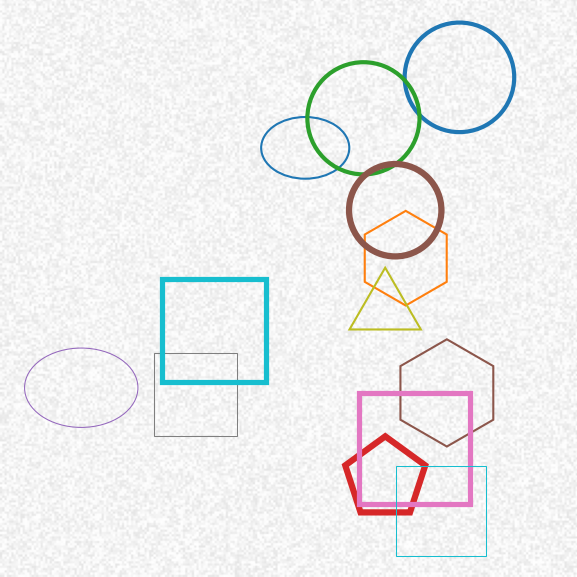[{"shape": "oval", "thickness": 1, "radius": 0.38, "center": [0.529, 0.743]}, {"shape": "circle", "thickness": 2, "radius": 0.47, "center": [0.796, 0.865]}, {"shape": "hexagon", "thickness": 1, "radius": 0.41, "center": [0.703, 0.552]}, {"shape": "circle", "thickness": 2, "radius": 0.49, "center": [0.629, 0.794]}, {"shape": "pentagon", "thickness": 3, "radius": 0.36, "center": [0.667, 0.171]}, {"shape": "oval", "thickness": 0.5, "radius": 0.49, "center": [0.141, 0.328]}, {"shape": "circle", "thickness": 3, "radius": 0.4, "center": [0.684, 0.635]}, {"shape": "hexagon", "thickness": 1, "radius": 0.46, "center": [0.774, 0.319]}, {"shape": "square", "thickness": 2.5, "radius": 0.48, "center": [0.717, 0.223]}, {"shape": "square", "thickness": 0.5, "radius": 0.36, "center": [0.339, 0.316]}, {"shape": "triangle", "thickness": 1, "radius": 0.36, "center": [0.667, 0.464]}, {"shape": "square", "thickness": 0.5, "radius": 0.39, "center": [0.763, 0.115]}, {"shape": "square", "thickness": 2.5, "radius": 0.45, "center": [0.371, 0.427]}]